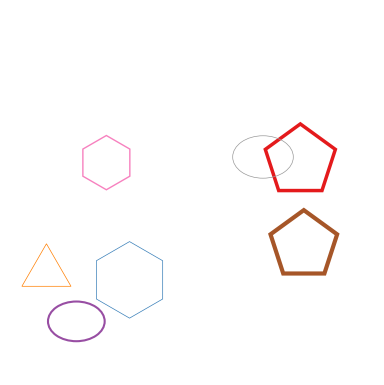[{"shape": "pentagon", "thickness": 2.5, "radius": 0.48, "center": [0.78, 0.582]}, {"shape": "hexagon", "thickness": 0.5, "radius": 0.5, "center": [0.336, 0.273]}, {"shape": "oval", "thickness": 1.5, "radius": 0.37, "center": [0.198, 0.165]}, {"shape": "triangle", "thickness": 0.5, "radius": 0.37, "center": [0.121, 0.293]}, {"shape": "pentagon", "thickness": 3, "radius": 0.46, "center": [0.789, 0.363]}, {"shape": "hexagon", "thickness": 1, "radius": 0.35, "center": [0.276, 0.578]}, {"shape": "oval", "thickness": 0.5, "radius": 0.39, "center": [0.683, 0.592]}]